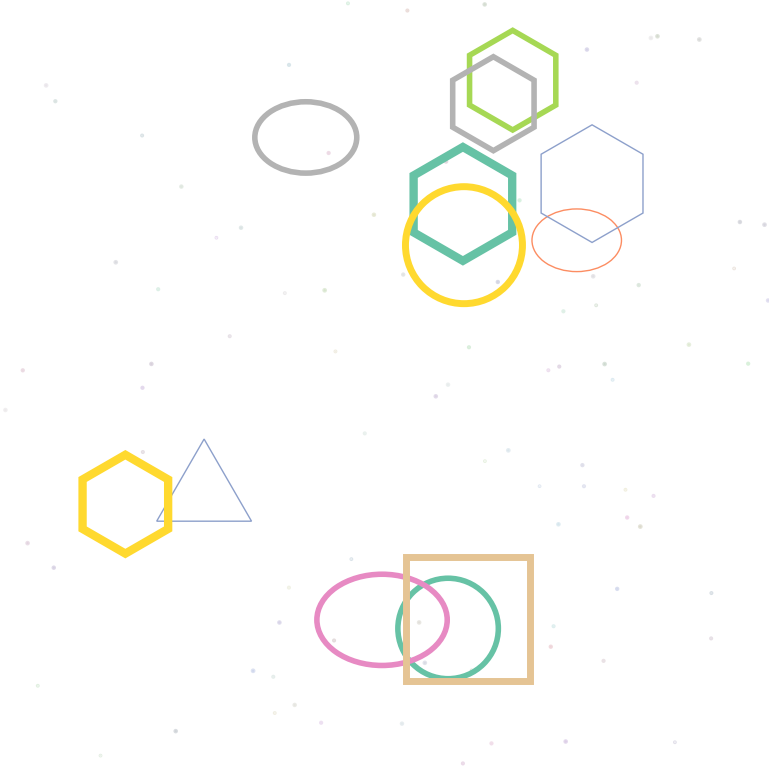[{"shape": "hexagon", "thickness": 3, "radius": 0.37, "center": [0.601, 0.735]}, {"shape": "circle", "thickness": 2, "radius": 0.33, "center": [0.582, 0.184]}, {"shape": "oval", "thickness": 0.5, "radius": 0.29, "center": [0.749, 0.688]}, {"shape": "hexagon", "thickness": 0.5, "radius": 0.38, "center": [0.769, 0.762]}, {"shape": "triangle", "thickness": 0.5, "radius": 0.36, "center": [0.265, 0.359]}, {"shape": "oval", "thickness": 2, "radius": 0.42, "center": [0.496, 0.195]}, {"shape": "hexagon", "thickness": 2, "radius": 0.32, "center": [0.666, 0.896]}, {"shape": "circle", "thickness": 2.5, "radius": 0.38, "center": [0.603, 0.682]}, {"shape": "hexagon", "thickness": 3, "radius": 0.32, "center": [0.163, 0.345]}, {"shape": "square", "thickness": 2.5, "radius": 0.4, "center": [0.608, 0.196]}, {"shape": "oval", "thickness": 2, "radius": 0.33, "center": [0.397, 0.822]}, {"shape": "hexagon", "thickness": 2, "radius": 0.31, "center": [0.641, 0.865]}]